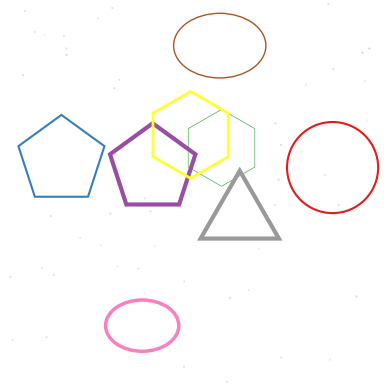[{"shape": "circle", "thickness": 1.5, "radius": 0.59, "center": [0.864, 0.565]}, {"shape": "pentagon", "thickness": 1.5, "radius": 0.59, "center": [0.16, 0.584]}, {"shape": "hexagon", "thickness": 0.5, "radius": 0.5, "center": [0.575, 0.616]}, {"shape": "pentagon", "thickness": 3, "radius": 0.58, "center": [0.397, 0.563]}, {"shape": "hexagon", "thickness": 2, "radius": 0.56, "center": [0.495, 0.649]}, {"shape": "oval", "thickness": 1, "radius": 0.6, "center": [0.571, 0.881]}, {"shape": "oval", "thickness": 2.5, "radius": 0.48, "center": [0.369, 0.154]}, {"shape": "triangle", "thickness": 3, "radius": 0.59, "center": [0.623, 0.439]}]